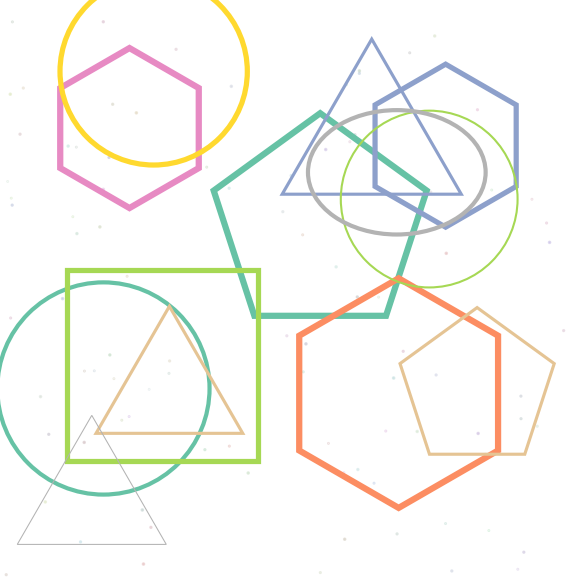[{"shape": "circle", "thickness": 2, "radius": 0.92, "center": [0.179, 0.326]}, {"shape": "pentagon", "thickness": 3, "radius": 0.97, "center": [0.554, 0.609]}, {"shape": "hexagon", "thickness": 3, "radius": 0.99, "center": [0.69, 0.318]}, {"shape": "triangle", "thickness": 1.5, "radius": 0.9, "center": [0.644, 0.752]}, {"shape": "hexagon", "thickness": 2.5, "radius": 0.71, "center": [0.772, 0.747]}, {"shape": "hexagon", "thickness": 3, "radius": 0.69, "center": [0.224, 0.777]}, {"shape": "square", "thickness": 2.5, "radius": 0.83, "center": [0.281, 0.367]}, {"shape": "circle", "thickness": 1, "radius": 0.77, "center": [0.743, 0.654]}, {"shape": "circle", "thickness": 2.5, "radius": 0.81, "center": [0.266, 0.876]}, {"shape": "triangle", "thickness": 1.5, "radius": 0.73, "center": [0.293, 0.322]}, {"shape": "pentagon", "thickness": 1.5, "radius": 0.7, "center": [0.826, 0.326]}, {"shape": "triangle", "thickness": 0.5, "radius": 0.74, "center": [0.159, 0.131]}, {"shape": "oval", "thickness": 2, "radius": 0.77, "center": [0.687, 0.701]}]